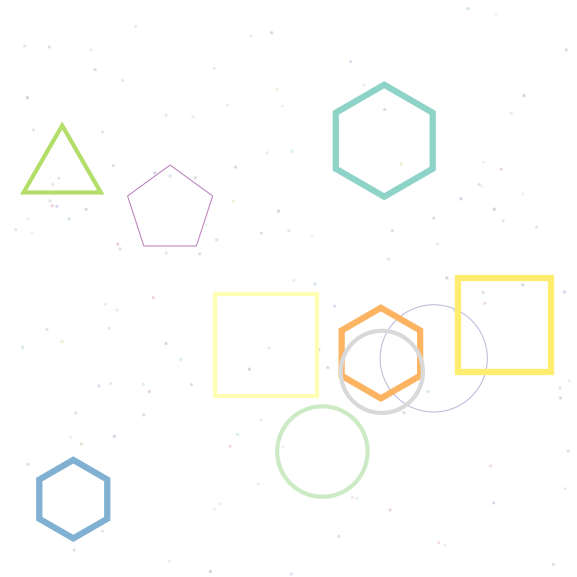[{"shape": "hexagon", "thickness": 3, "radius": 0.48, "center": [0.665, 0.755]}, {"shape": "square", "thickness": 2, "radius": 0.44, "center": [0.46, 0.402]}, {"shape": "circle", "thickness": 0.5, "radius": 0.46, "center": [0.751, 0.379]}, {"shape": "hexagon", "thickness": 3, "radius": 0.34, "center": [0.127, 0.135]}, {"shape": "hexagon", "thickness": 3, "radius": 0.39, "center": [0.66, 0.388]}, {"shape": "triangle", "thickness": 2, "radius": 0.39, "center": [0.108, 0.704]}, {"shape": "circle", "thickness": 2, "radius": 0.36, "center": [0.661, 0.355]}, {"shape": "pentagon", "thickness": 0.5, "radius": 0.39, "center": [0.295, 0.636]}, {"shape": "circle", "thickness": 2, "radius": 0.39, "center": [0.558, 0.217]}, {"shape": "square", "thickness": 3, "radius": 0.41, "center": [0.873, 0.437]}]